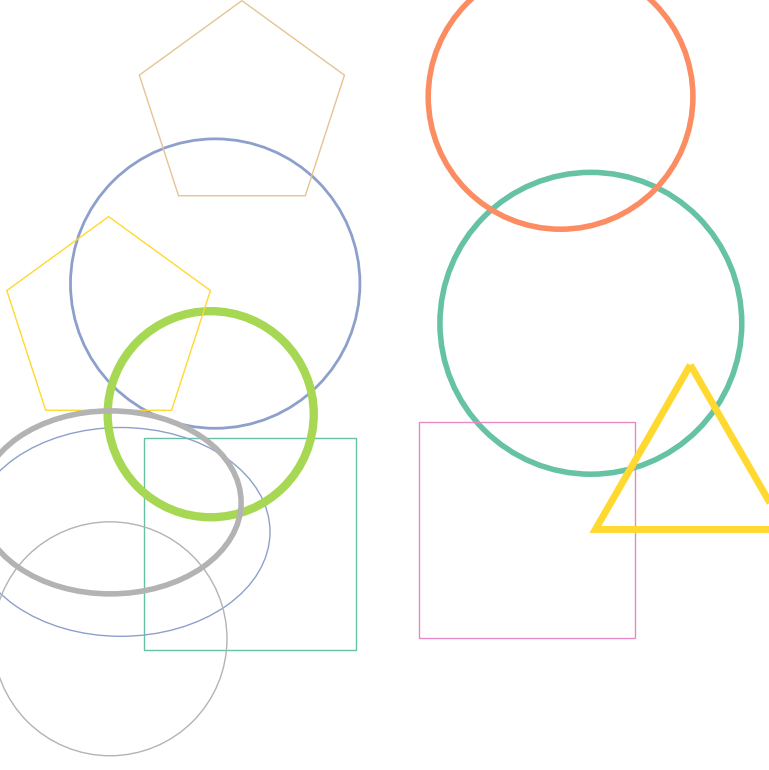[{"shape": "square", "thickness": 0.5, "radius": 0.69, "center": [0.324, 0.294]}, {"shape": "circle", "thickness": 2, "radius": 0.98, "center": [0.767, 0.58]}, {"shape": "circle", "thickness": 2, "radius": 0.86, "center": [0.728, 0.874]}, {"shape": "circle", "thickness": 1, "radius": 0.94, "center": [0.279, 0.632]}, {"shape": "oval", "thickness": 0.5, "radius": 0.97, "center": [0.157, 0.309]}, {"shape": "square", "thickness": 0.5, "radius": 0.7, "center": [0.685, 0.312]}, {"shape": "circle", "thickness": 3, "radius": 0.67, "center": [0.274, 0.462]}, {"shape": "triangle", "thickness": 2.5, "radius": 0.71, "center": [0.897, 0.384]}, {"shape": "pentagon", "thickness": 0.5, "radius": 0.7, "center": [0.141, 0.58]}, {"shape": "pentagon", "thickness": 0.5, "radius": 0.7, "center": [0.314, 0.859]}, {"shape": "circle", "thickness": 0.5, "radius": 0.76, "center": [0.143, 0.17]}, {"shape": "oval", "thickness": 2, "radius": 0.85, "center": [0.143, 0.348]}]